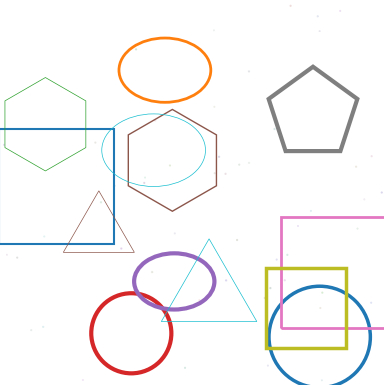[{"shape": "square", "thickness": 1.5, "radius": 0.75, "center": [0.147, 0.515]}, {"shape": "circle", "thickness": 2.5, "radius": 0.66, "center": [0.83, 0.125]}, {"shape": "oval", "thickness": 2, "radius": 0.6, "center": [0.428, 0.818]}, {"shape": "hexagon", "thickness": 0.5, "radius": 0.61, "center": [0.118, 0.677]}, {"shape": "circle", "thickness": 3, "radius": 0.52, "center": [0.341, 0.134]}, {"shape": "oval", "thickness": 3, "radius": 0.52, "center": [0.453, 0.269]}, {"shape": "triangle", "thickness": 0.5, "radius": 0.53, "center": [0.257, 0.398]}, {"shape": "hexagon", "thickness": 1, "radius": 0.66, "center": [0.448, 0.584]}, {"shape": "square", "thickness": 2, "radius": 0.72, "center": [0.875, 0.293]}, {"shape": "pentagon", "thickness": 3, "radius": 0.61, "center": [0.813, 0.706]}, {"shape": "square", "thickness": 2.5, "radius": 0.52, "center": [0.796, 0.199]}, {"shape": "triangle", "thickness": 0.5, "radius": 0.72, "center": [0.543, 0.236]}, {"shape": "oval", "thickness": 0.5, "radius": 0.67, "center": [0.399, 0.61]}]